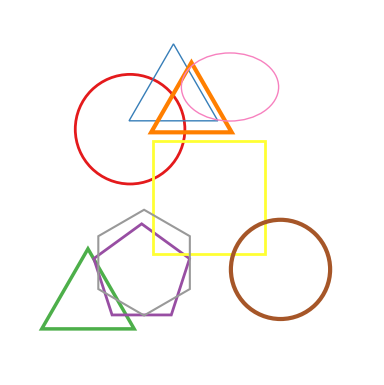[{"shape": "circle", "thickness": 2, "radius": 0.71, "center": [0.338, 0.664]}, {"shape": "triangle", "thickness": 1, "radius": 0.67, "center": [0.451, 0.753]}, {"shape": "triangle", "thickness": 2.5, "radius": 0.69, "center": [0.228, 0.215]}, {"shape": "pentagon", "thickness": 2, "radius": 0.65, "center": [0.368, 0.288]}, {"shape": "triangle", "thickness": 3, "radius": 0.6, "center": [0.497, 0.717]}, {"shape": "square", "thickness": 2, "radius": 0.73, "center": [0.542, 0.487]}, {"shape": "circle", "thickness": 3, "radius": 0.64, "center": [0.729, 0.3]}, {"shape": "oval", "thickness": 1, "radius": 0.63, "center": [0.597, 0.774]}, {"shape": "hexagon", "thickness": 1.5, "radius": 0.69, "center": [0.374, 0.318]}]